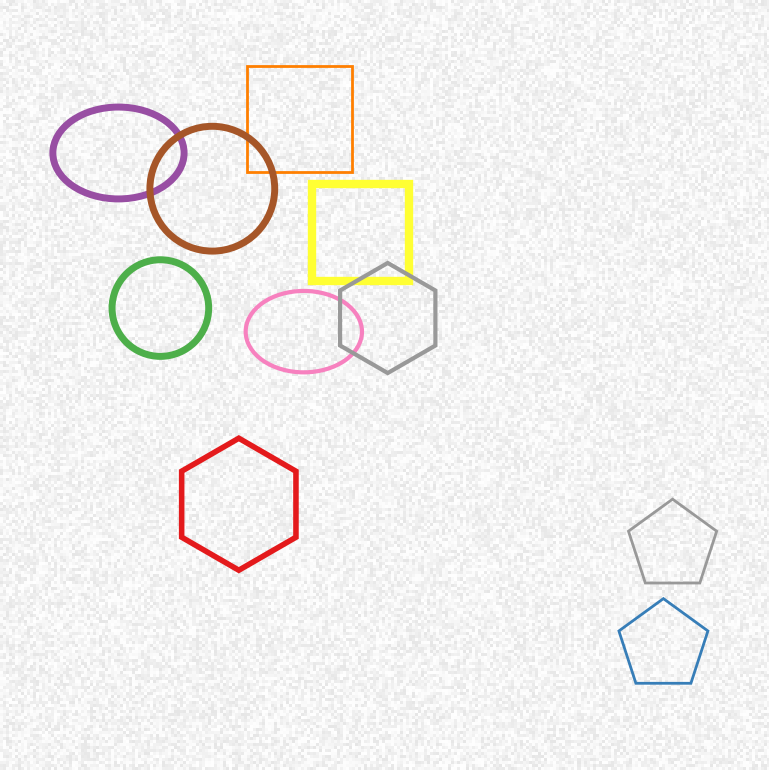[{"shape": "hexagon", "thickness": 2, "radius": 0.43, "center": [0.31, 0.345]}, {"shape": "pentagon", "thickness": 1, "radius": 0.3, "center": [0.862, 0.162]}, {"shape": "circle", "thickness": 2.5, "radius": 0.31, "center": [0.208, 0.6]}, {"shape": "oval", "thickness": 2.5, "radius": 0.43, "center": [0.154, 0.801]}, {"shape": "square", "thickness": 1, "radius": 0.34, "center": [0.389, 0.846]}, {"shape": "square", "thickness": 3, "radius": 0.31, "center": [0.468, 0.698]}, {"shape": "circle", "thickness": 2.5, "radius": 0.41, "center": [0.276, 0.755]}, {"shape": "oval", "thickness": 1.5, "radius": 0.38, "center": [0.395, 0.569]}, {"shape": "pentagon", "thickness": 1, "radius": 0.3, "center": [0.873, 0.292]}, {"shape": "hexagon", "thickness": 1.5, "radius": 0.36, "center": [0.504, 0.587]}]